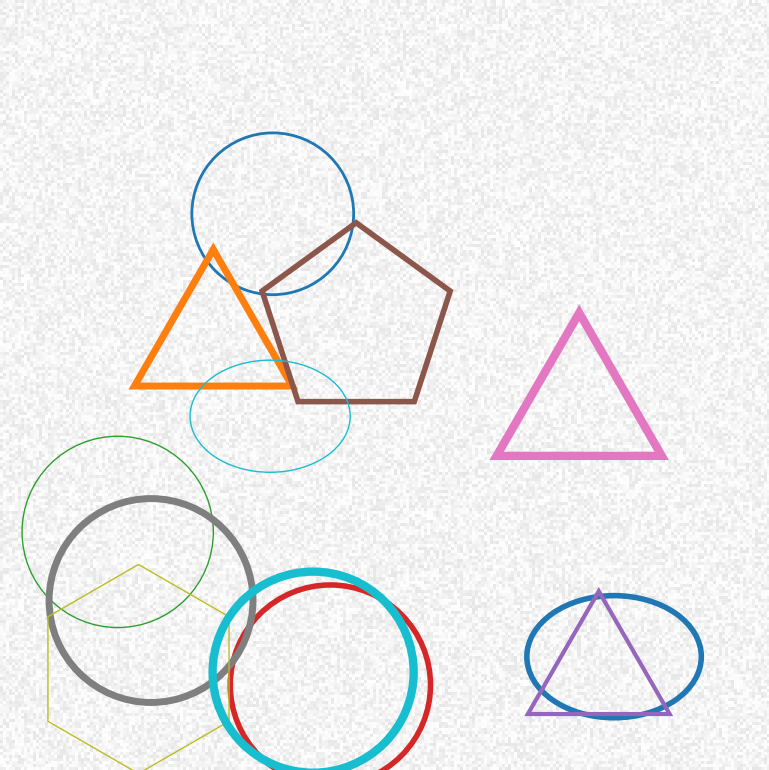[{"shape": "oval", "thickness": 2, "radius": 0.57, "center": [0.798, 0.147]}, {"shape": "circle", "thickness": 1, "radius": 0.53, "center": [0.354, 0.722]}, {"shape": "triangle", "thickness": 2.5, "radius": 0.59, "center": [0.277, 0.558]}, {"shape": "circle", "thickness": 0.5, "radius": 0.62, "center": [0.153, 0.309]}, {"shape": "circle", "thickness": 2, "radius": 0.65, "center": [0.429, 0.11]}, {"shape": "triangle", "thickness": 1.5, "radius": 0.53, "center": [0.778, 0.126]}, {"shape": "pentagon", "thickness": 2, "radius": 0.64, "center": [0.463, 0.582]}, {"shape": "triangle", "thickness": 3, "radius": 0.62, "center": [0.752, 0.47]}, {"shape": "circle", "thickness": 2.5, "radius": 0.66, "center": [0.196, 0.22]}, {"shape": "hexagon", "thickness": 0.5, "radius": 0.68, "center": [0.18, 0.131]}, {"shape": "circle", "thickness": 3, "radius": 0.65, "center": [0.407, 0.127]}, {"shape": "oval", "thickness": 0.5, "radius": 0.52, "center": [0.351, 0.459]}]